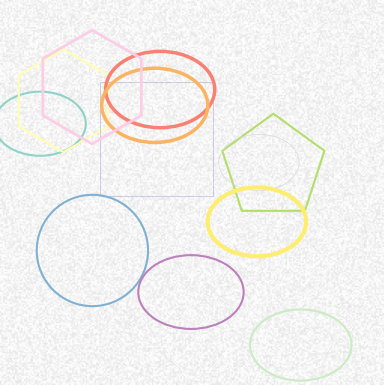[{"shape": "oval", "thickness": 1.5, "radius": 0.59, "center": [0.104, 0.679]}, {"shape": "hexagon", "thickness": 1.5, "radius": 0.67, "center": [0.165, 0.738]}, {"shape": "square", "thickness": 0.5, "radius": 0.74, "center": [0.406, 0.639]}, {"shape": "oval", "thickness": 2.5, "radius": 0.71, "center": [0.416, 0.767]}, {"shape": "circle", "thickness": 1.5, "radius": 0.72, "center": [0.24, 0.349]}, {"shape": "oval", "thickness": 2.5, "radius": 0.69, "center": [0.402, 0.726]}, {"shape": "pentagon", "thickness": 1.5, "radius": 0.7, "center": [0.71, 0.565]}, {"shape": "hexagon", "thickness": 2, "radius": 0.74, "center": [0.239, 0.774]}, {"shape": "oval", "thickness": 0.5, "radius": 0.52, "center": [0.672, 0.578]}, {"shape": "oval", "thickness": 1.5, "radius": 0.68, "center": [0.496, 0.241]}, {"shape": "oval", "thickness": 1.5, "radius": 0.66, "center": [0.781, 0.104]}, {"shape": "oval", "thickness": 3, "radius": 0.64, "center": [0.667, 0.424]}]